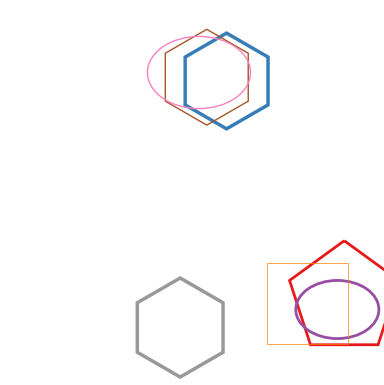[{"shape": "pentagon", "thickness": 2, "radius": 0.75, "center": [0.894, 0.225]}, {"shape": "hexagon", "thickness": 2.5, "radius": 0.62, "center": [0.589, 0.79]}, {"shape": "oval", "thickness": 2, "radius": 0.54, "center": [0.876, 0.196]}, {"shape": "square", "thickness": 0.5, "radius": 0.53, "center": [0.798, 0.211]}, {"shape": "hexagon", "thickness": 1, "radius": 0.62, "center": [0.537, 0.799]}, {"shape": "oval", "thickness": 1, "radius": 0.67, "center": [0.517, 0.812]}, {"shape": "hexagon", "thickness": 2.5, "radius": 0.64, "center": [0.468, 0.149]}]